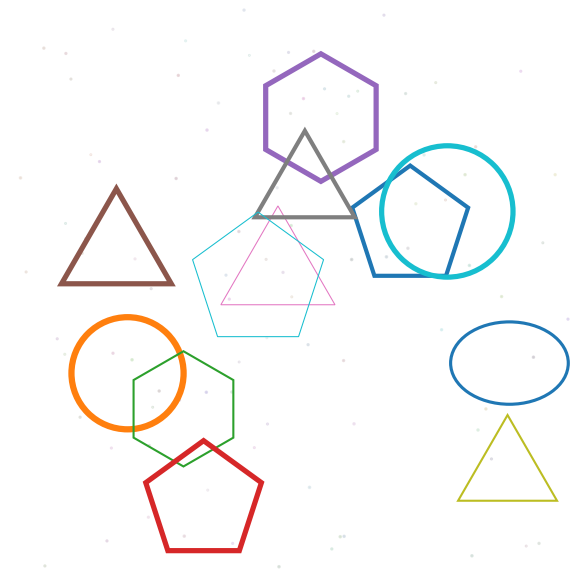[{"shape": "pentagon", "thickness": 2, "radius": 0.53, "center": [0.71, 0.607]}, {"shape": "oval", "thickness": 1.5, "radius": 0.51, "center": [0.882, 0.37]}, {"shape": "circle", "thickness": 3, "radius": 0.49, "center": [0.221, 0.353]}, {"shape": "hexagon", "thickness": 1, "radius": 0.5, "center": [0.318, 0.291]}, {"shape": "pentagon", "thickness": 2.5, "radius": 0.53, "center": [0.353, 0.131]}, {"shape": "hexagon", "thickness": 2.5, "radius": 0.55, "center": [0.556, 0.796]}, {"shape": "triangle", "thickness": 2.5, "radius": 0.55, "center": [0.202, 0.563]}, {"shape": "triangle", "thickness": 0.5, "radius": 0.57, "center": [0.481, 0.528]}, {"shape": "triangle", "thickness": 2, "radius": 0.5, "center": [0.528, 0.673]}, {"shape": "triangle", "thickness": 1, "radius": 0.49, "center": [0.879, 0.182]}, {"shape": "circle", "thickness": 2.5, "radius": 0.57, "center": [0.775, 0.633]}, {"shape": "pentagon", "thickness": 0.5, "radius": 0.6, "center": [0.447, 0.513]}]